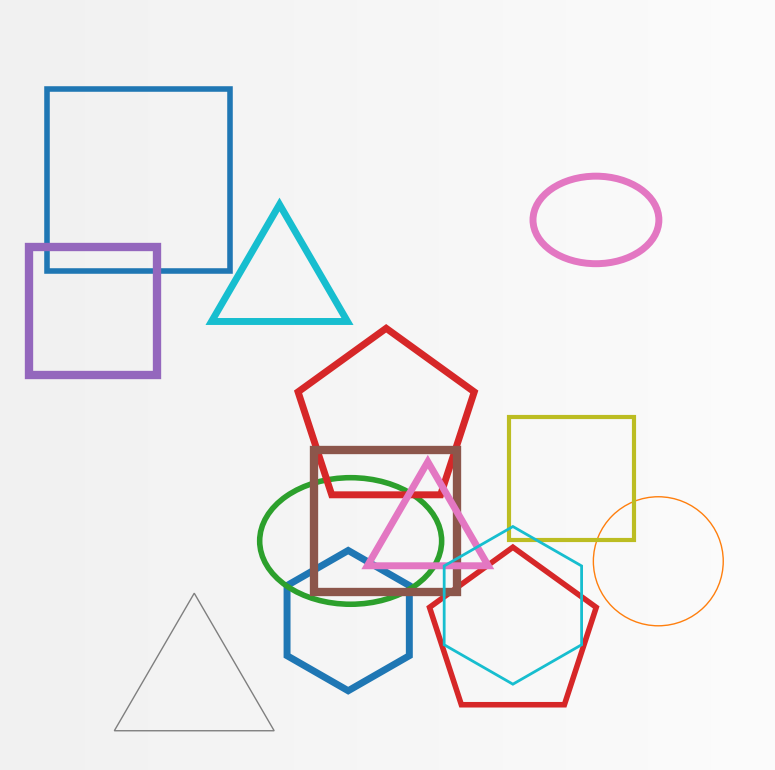[{"shape": "square", "thickness": 2, "radius": 0.59, "center": [0.179, 0.766]}, {"shape": "hexagon", "thickness": 2.5, "radius": 0.46, "center": [0.449, 0.194]}, {"shape": "circle", "thickness": 0.5, "radius": 0.42, "center": [0.849, 0.271]}, {"shape": "oval", "thickness": 2, "radius": 0.59, "center": [0.452, 0.297]}, {"shape": "pentagon", "thickness": 2, "radius": 0.57, "center": [0.662, 0.176]}, {"shape": "pentagon", "thickness": 2.5, "radius": 0.6, "center": [0.498, 0.454]}, {"shape": "square", "thickness": 3, "radius": 0.41, "center": [0.12, 0.596]}, {"shape": "square", "thickness": 3, "radius": 0.46, "center": [0.498, 0.324]}, {"shape": "triangle", "thickness": 2.5, "radius": 0.45, "center": [0.552, 0.31]}, {"shape": "oval", "thickness": 2.5, "radius": 0.41, "center": [0.769, 0.714]}, {"shape": "triangle", "thickness": 0.5, "radius": 0.6, "center": [0.251, 0.111]}, {"shape": "square", "thickness": 1.5, "radius": 0.4, "center": [0.737, 0.379]}, {"shape": "hexagon", "thickness": 1, "radius": 0.51, "center": [0.662, 0.214]}, {"shape": "triangle", "thickness": 2.5, "radius": 0.51, "center": [0.361, 0.633]}]